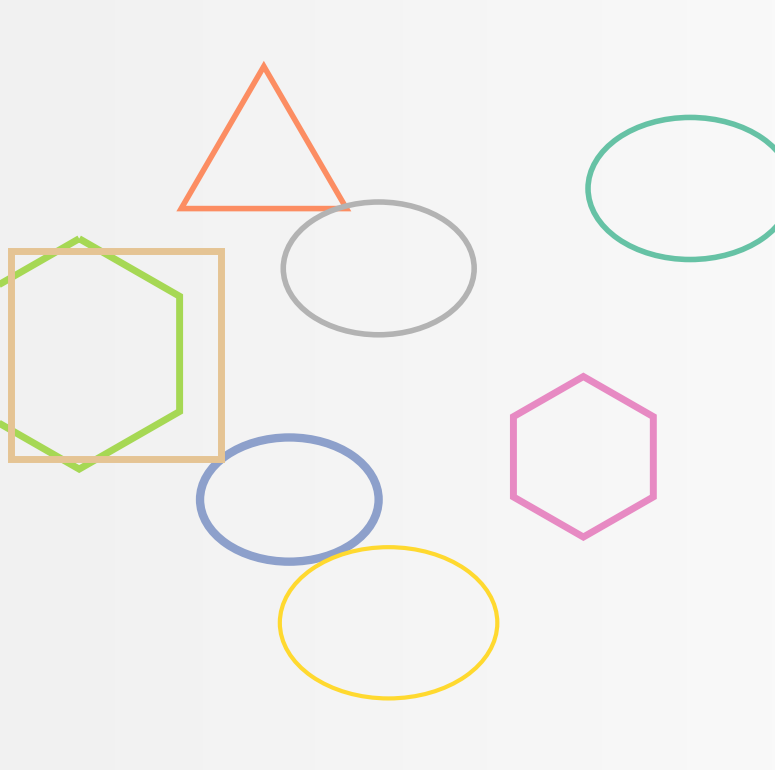[{"shape": "oval", "thickness": 2, "radius": 0.66, "center": [0.891, 0.755]}, {"shape": "triangle", "thickness": 2, "radius": 0.62, "center": [0.34, 0.791]}, {"shape": "oval", "thickness": 3, "radius": 0.58, "center": [0.373, 0.351]}, {"shape": "hexagon", "thickness": 2.5, "radius": 0.52, "center": [0.753, 0.407]}, {"shape": "hexagon", "thickness": 2.5, "radius": 0.75, "center": [0.102, 0.54]}, {"shape": "oval", "thickness": 1.5, "radius": 0.7, "center": [0.501, 0.191]}, {"shape": "square", "thickness": 2.5, "radius": 0.68, "center": [0.15, 0.539]}, {"shape": "oval", "thickness": 2, "radius": 0.62, "center": [0.489, 0.651]}]